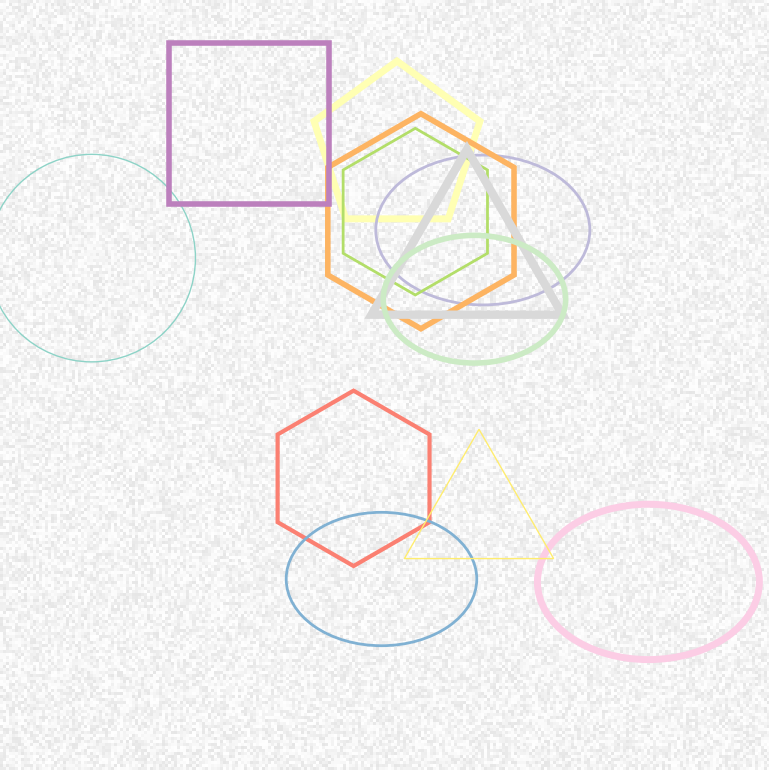[{"shape": "circle", "thickness": 0.5, "radius": 0.67, "center": [0.119, 0.665]}, {"shape": "pentagon", "thickness": 2.5, "radius": 0.57, "center": [0.516, 0.807]}, {"shape": "oval", "thickness": 1, "radius": 0.69, "center": [0.627, 0.701]}, {"shape": "hexagon", "thickness": 1.5, "radius": 0.57, "center": [0.459, 0.379]}, {"shape": "oval", "thickness": 1, "radius": 0.62, "center": [0.495, 0.248]}, {"shape": "hexagon", "thickness": 2, "radius": 0.7, "center": [0.547, 0.713]}, {"shape": "hexagon", "thickness": 1, "radius": 0.54, "center": [0.539, 0.725]}, {"shape": "oval", "thickness": 2.5, "radius": 0.72, "center": [0.842, 0.244]}, {"shape": "triangle", "thickness": 3, "radius": 0.72, "center": [0.606, 0.663]}, {"shape": "square", "thickness": 2, "radius": 0.52, "center": [0.324, 0.84]}, {"shape": "oval", "thickness": 2, "radius": 0.59, "center": [0.616, 0.611]}, {"shape": "triangle", "thickness": 0.5, "radius": 0.56, "center": [0.622, 0.331]}]